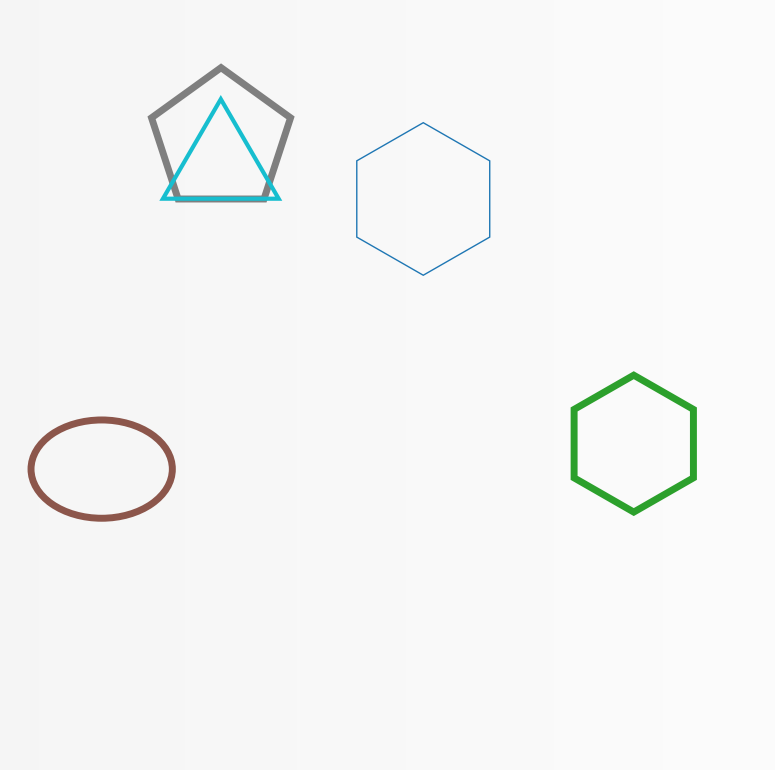[{"shape": "hexagon", "thickness": 0.5, "radius": 0.5, "center": [0.546, 0.742]}, {"shape": "hexagon", "thickness": 2.5, "radius": 0.44, "center": [0.818, 0.424]}, {"shape": "oval", "thickness": 2.5, "radius": 0.46, "center": [0.131, 0.391]}, {"shape": "pentagon", "thickness": 2.5, "radius": 0.47, "center": [0.285, 0.818]}, {"shape": "triangle", "thickness": 1.5, "radius": 0.43, "center": [0.285, 0.785]}]